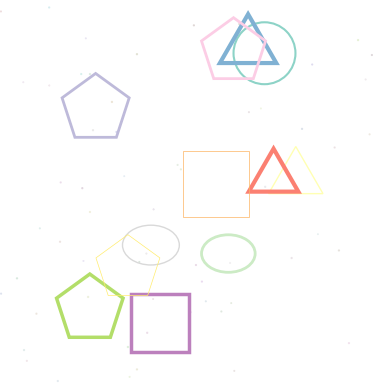[{"shape": "circle", "thickness": 1.5, "radius": 0.4, "center": [0.687, 0.862]}, {"shape": "triangle", "thickness": 1, "radius": 0.41, "center": [0.768, 0.538]}, {"shape": "pentagon", "thickness": 2, "radius": 0.46, "center": [0.248, 0.718]}, {"shape": "triangle", "thickness": 3, "radius": 0.37, "center": [0.711, 0.539]}, {"shape": "triangle", "thickness": 3, "radius": 0.42, "center": [0.644, 0.879]}, {"shape": "square", "thickness": 0.5, "radius": 0.43, "center": [0.561, 0.522]}, {"shape": "pentagon", "thickness": 2.5, "radius": 0.45, "center": [0.233, 0.197]}, {"shape": "pentagon", "thickness": 2, "radius": 0.44, "center": [0.607, 0.867]}, {"shape": "oval", "thickness": 1, "radius": 0.37, "center": [0.392, 0.363]}, {"shape": "square", "thickness": 2.5, "radius": 0.38, "center": [0.415, 0.162]}, {"shape": "oval", "thickness": 2, "radius": 0.35, "center": [0.593, 0.341]}, {"shape": "pentagon", "thickness": 0.5, "radius": 0.44, "center": [0.332, 0.303]}]